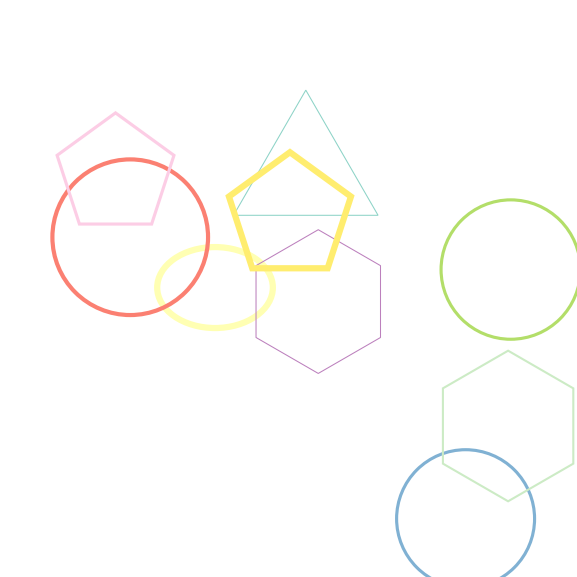[{"shape": "triangle", "thickness": 0.5, "radius": 0.72, "center": [0.53, 0.699]}, {"shape": "oval", "thickness": 3, "radius": 0.5, "center": [0.372, 0.501]}, {"shape": "circle", "thickness": 2, "radius": 0.67, "center": [0.226, 0.588]}, {"shape": "circle", "thickness": 1.5, "radius": 0.6, "center": [0.806, 0.101]}, {"shape": "circle", "thickness": 1.5, "radius": 0.6, "center": [0.884, 0.532]}, {"shape": "pentagon", "thickness": 1.5, "radius": 0.53, "center": [0.2, 0.697]}, {"shape": "hexagon", "thickness": 0.5, "radius": 0.62, "center": [0.551, 0.477]}, {"shape": "hexagon", "thickness": 1, "radius": 0.65, "center": [0.88, 0.261]}, {"shape": "pentagon", "thickness": 3, "radius": 0.56, "center": [0.502, 0.624]}]